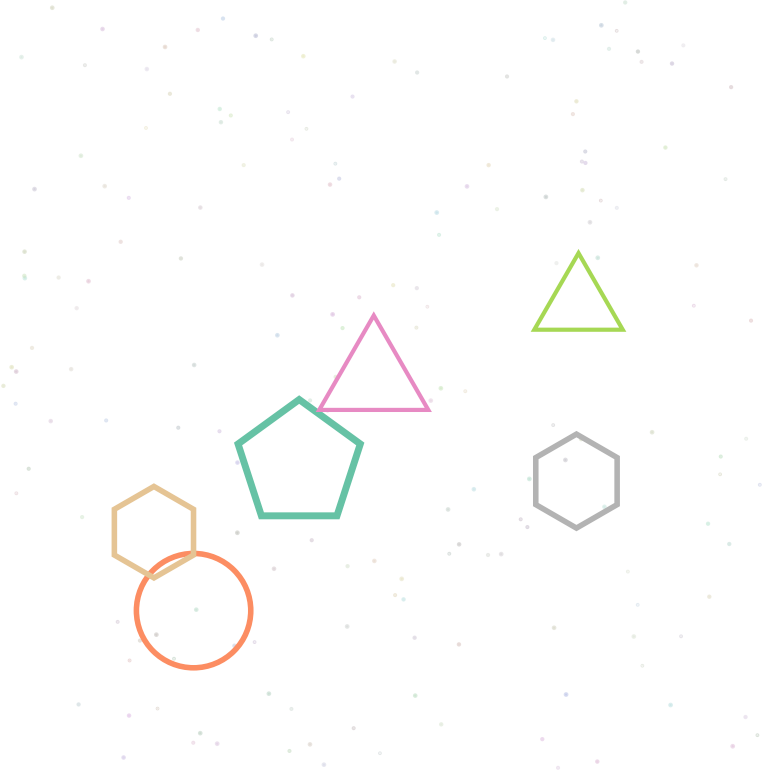[{"shape": "pentagon", "thickness": 2.5, "radius": 0.42, "center": [0.389, 0.398]}, {"shape": "circle", "thickness": 2, "radius": 0.37, "center": [0.251, 0.207]}, {"shape": "triangle", "thickness": 1.5, "radius": 0.41, "center": [0.485, 0.509]}, {"shape": "triangle", "thickness": 1.5, "radius": 0.33, "center": [0.751, 0.605]}, {"shape": "hexagon", "thickness": 2, "radius": 0.3, "center": [0.2, 0.309]}, {"shape": "hexagon", "thickness": 2, "radius": 0.31, "center": [0.749, 0.375]}]